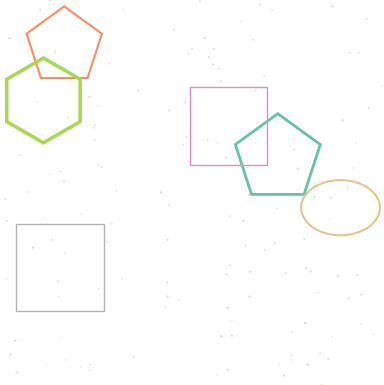[{"shape": "pentagon", "thickness": 2, "radius": 0.58, "center": [0.722, 0.589]}, {"shape": "pentagon", "thickness": 1.5, "radius": 0.51, "center": [0.167, 0.881]}, {"shape": "square", "thickness": 1, "radius": 0.51, "center": [0.594, 0.673]}, {"shape": "hexagon", "thickness": 2.5, "radius": 0.55, "center": [0.113, 0.739]}, {"shape": "oval", "thickness": 1.5, "radius": 0.51, "center": [0.884, 0.461]}, {"shape": "square", "thickness": 1, "radius": 0.57, "center": [0.155, 0.305]}]